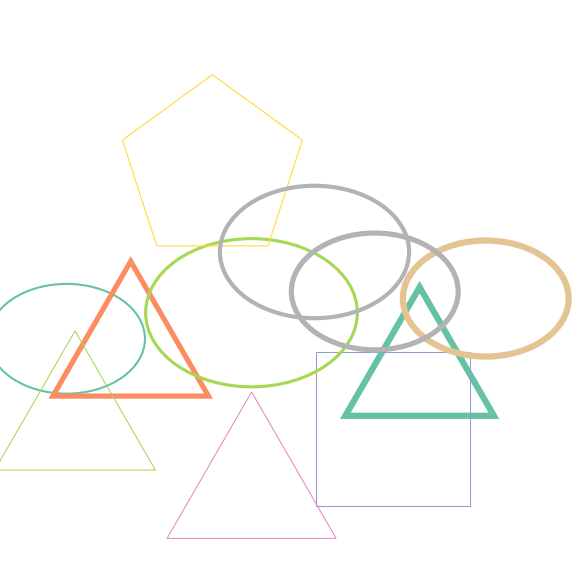[{"shape": "triangle", "thickness": 3, "radius": 0.74, "center": [0.727, 0.353]}, {"shape": "oval", "thickness": 1, "radius": 0.68, "center": [0.115, 0.413]}, {"shape": "triangle", "thickness": 2.5, "radius": 0.78, "center": [0.226, 0.391]}, {"shape": "square", "thickness": 0.5, "radius": 0.67, "center": [0.68, 0.256]}, {"shape": "triangle", "thickness": 0.5, "radius": 0.85, "center": [0.436, 0.151]}, {"shape": "oval", "thickness": 1.5, "radius": 0.92, "center": [0.436, 0.458]}, {"shape": "triangle", "thickness": 0.5, "radius": 0.8, "center": [0.13, 0.265]}, {"shape": "pentagon", "thickness": 0.5, "radius": 0.82, "center": [0.368, 0.706]}, {"shape": "oval", "thickness": 3, "radius": 0.72, "center": [0.841, 0.482]}, {"shape": "oval", "thickness": 2, "radius": 0.82, "center": [0.545, 0.563]}, {"shape": "oval", "thickness": 2.5, "radius": 0.72, "center": [0.649, 0.494]}]